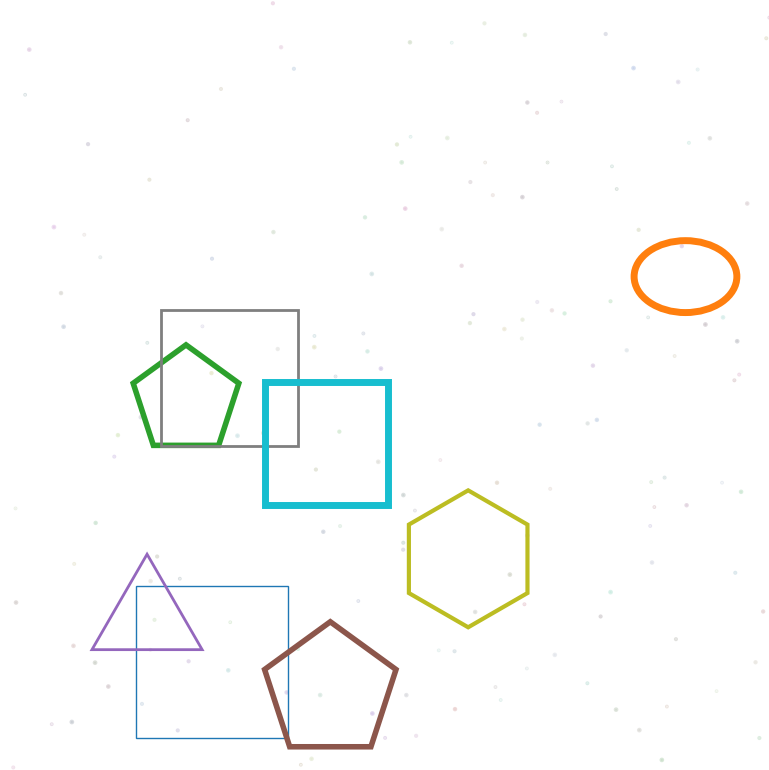[{"shape": "square", "thickness": 0.5, "radius": 0.49, "center": [0.275, 0.14]}, {"shape": "oval", "thickness": 2.5, "radius": 0.33, "center": [0.89, 0.641]}, {"shape": "pentagon", "thickness": 2, "radius": 0.36, "center": [0.242, 0.48]}, {"shape": "triangle", "thickness": 1, "radius": 0.41, "center": [0.191, 0.198]}, {"shape": "pentagon", "thickness": 2, "radius": 0.45, "center": [0.429, 0.103]}, {"shape": "square", "thickness": 1, "radius": 0.44, "center": [0.298, 0.509]}, {"shape": "hexagon", "thickness": 1.5, "radius": 0.44, "center": [0.608, 0.274]}, {"shape": "square", "thickness": 2.5, "radius": 0.4, "center": [0.424, 0.424]}]